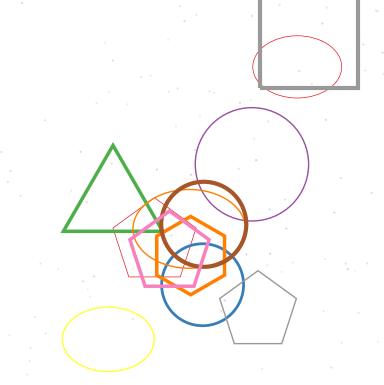[{"shape": "oval", "thickness": 0.5, "radius": 0.58, "center": [0.772, 0.826]}, {"shape": "pentagon", "thickness": 0.5, "radius": 0.57, "center": [0.401, 0.373]}, {"shape": "circle", "thickness": 2, "radius": 0.53, "center": [0.526, 0.26]}, {"shape": "triangle", "thickness": 2.5, "radius": 0.74, "center": [0.294, 0.474]}, {"shape": "circle", "thickness": 1, "radius": 0.74, "center": [0.654, 0.573]}, {"shape": "hexagon", "thickness": 2.5, "radius": 0.51, "center": [0.495, 0.336]}, {"shape": "oval", "thickness": 1, "radius": 0.73, "center": [0.492, 0.406]}, {"shape": "oval", "thickness": 1, "radius": 0.6, "center": [0.281, 0.119]}, {"shape": "circle", "thickness": 3, "radius": 0.55, "center": [0.529, 0.417]}, {"shape": "pentagon", "thickness": 2.5, "radius": 0.54, "center": [0.44, 0.344]}, {"shape": "pentagon", "thickness": 1, "radius": 0.52, "center": [0.67, 0.192]}, {"shape": "square", "thickness": 3, "radius": 0.64, "center": [0.803, 0.898]}]